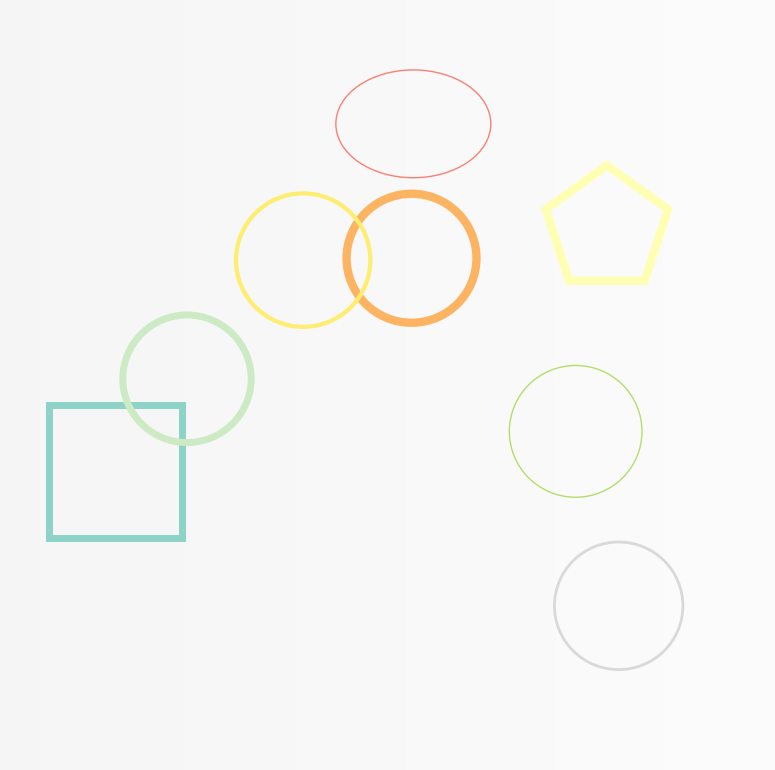[{"shape": "square", "thickness": 2.5, "radius": 0.43, "center": [0.149, 0.388]}, {"shape": "pentagon", "thickness": 3, "radius": 0.41, "center": [0.783, 0.702]}, {"shape": "oval", "thickness": 0.5, "radius": 0.5, "center": [0.533, 0.839]}, {"shape": "circle", "thickness": 3, "radius": 0.42, "center": [0.531, 0.665]}, {"shape": "circle", "thickness": 0.5, "radius": 0.43, "center": [0.743, 0.44]}, {"shape": "circle", "thickness": 1, "radius": 0.41, "center": [0.798, 0.213]}, {"shape": "circle", "thickness": 2.5, "radius": 0.41, "center": [0.241, 0.508]}, {"shape": "circle", "thickness": 1.5, "radius": 0.43, "center": [0.391, 0.662]}]